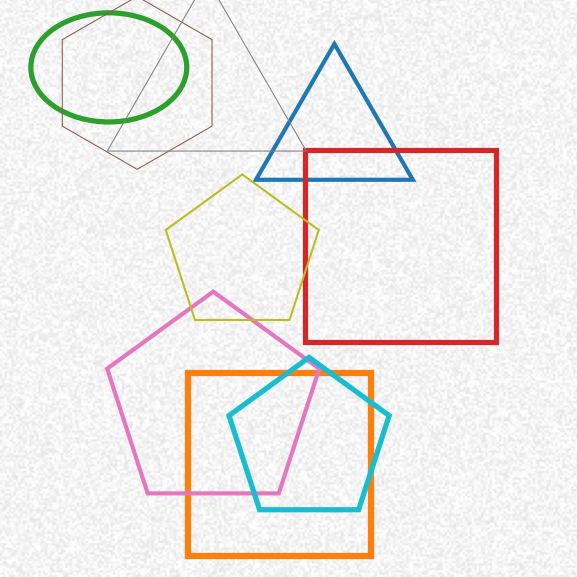[{"shape": "triangle", "thickness": 2, "radius": 0.78, "center": [0.579, 0.766]}, {"shape": "square", "thickness": 3, "radius": 0.79, "center": [0.484, 0.195]}, {"shape": "oval", "thickness": 2.5, "radius": 0.67, "center": [0.188, 0.882]}, {"shape": "square", "thickness": 2.5, "radius": 0.83, "center": [0.694, 0.573]}, {"shape": "hexagon", "thickness": 0.5, "radius": 0.75, "center": [0.238, 0.856]}, {"shape": "pentagon", "thickness": 2, "radius": 0.97, "center": [0.369, 0.301]}, {"shape": "triangle", "thickness": 0.5, "radius": 0.99, "center": [0.358, 0.837]}, {"shape": "pentagon", "thickness": 1, "radius": 0.7, "center": [0.419, 0.558]}, {"shape": "pentagon", "thickness": 2.5, "radius": 0.73, "center": [0.535, 0.234]}]